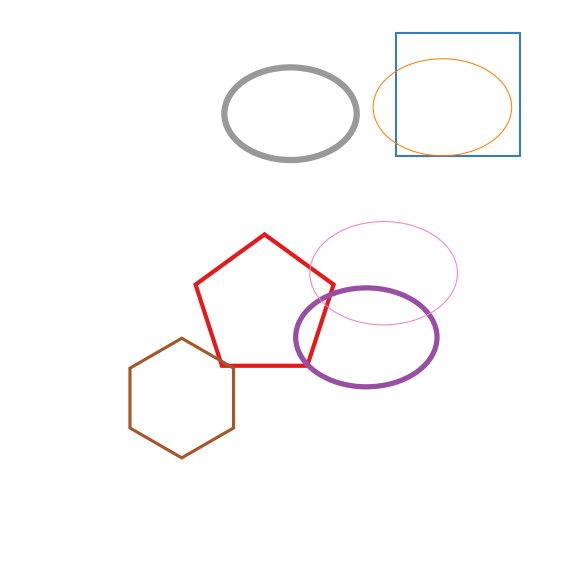[{"shape": "pentagon", "thickness": 2, "radius": 0.63, "center": [0.458, 0.467]}, {"shape": "square", "thickness": 1, "radius": 0.53, "center": [0.793, 0.835]}, {"shape": "oval", "thickness": 2.5, "radius": 0.61, "center": [0.634, 0.415]}, {"shape": "oval", "thickness": 0.5, "radius": 0.6, "center": [0.766, 0.813]}, {"shape": "hexagon", "thickness": 1.5, "radius": 0.52, "center": [0.315, 0.31]}, {"shape": "oval", "thickness": 0.5, "radius": 0.64, "center": [0.664, 0.526]}, {"shape": "oval", "thickness": 3, "radius": 0.57, "center": [0.503, 0.802]}]